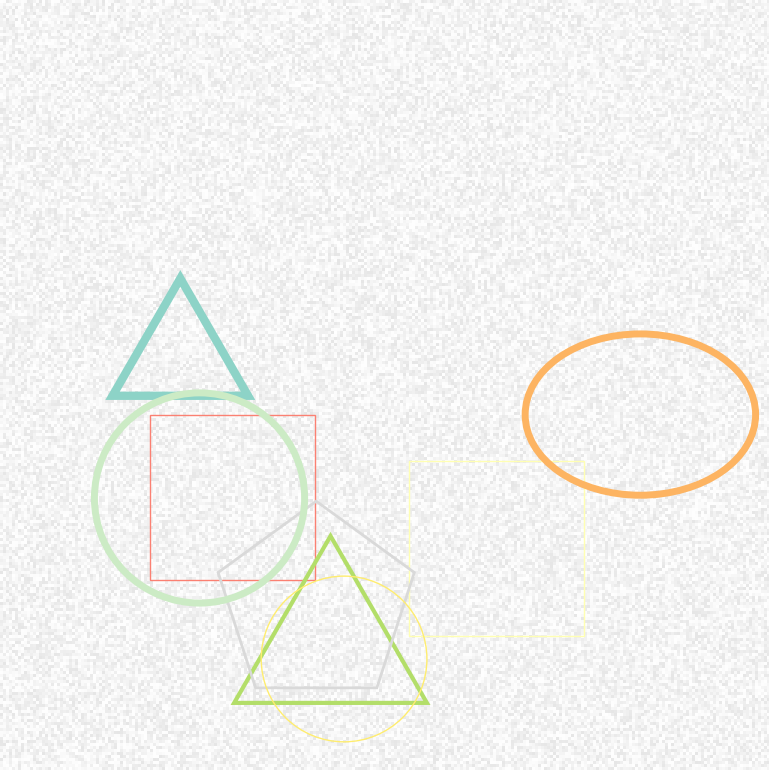[{"shape": "triangle", "thickness": 3, "radius": 0.51, "center": [0.234, 0.537]}, {"shape": "square", "thickness": 0.5, "radius": 0.57, "center": [0.645, 0.287]}, {"shape": "square", "thickness": 0.5, "radius": 0.54, "center": [0.302, 0.354]}, {"shape": "oval", "thickness": 2.5, "radius": 0.75, "center": [0.832, 0.462]}, {"shape": "triangle", "thickness": 1.5, "radius": 0.72, "center": [0.429, 0.159]}, {"shape": "pentagon", "thickness": 1, "radius": 0.67, "center": [0.411, 0.215]}, {"shape": "circle", "thickness": 2.5, "radius": 0.68, "center": [0.259, 0.353]}, {"shape": "circle", "thickness": 0.5, "radius": 0.54, "center": [0.447, 0.144]}]